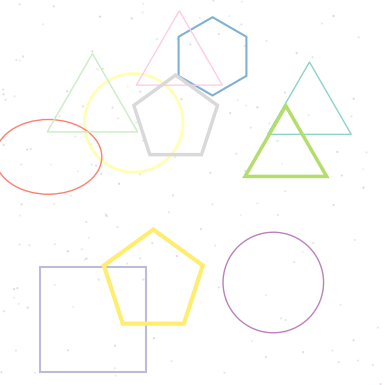[{"shape": "triangle", "thickness": 1, "radius": 0.63, "center": [0.804, 0.714]}, {"shape": "circle", "thickness": 2, "radius": 0.64, "center": [0.347, 0.681]}, {"shape": "square", "thickness": 1.5, "radius": 0.69, "center": [0.241, 0.17]}, {"shape": "oval", "thickness": 1, "radius": 0.69, "center": [0.126, 0.593]}, {"shape": "hexagon", "thickness": 1.5, "radius": 0.51, "center": [0.552, 0.854]}, {"shape": "triangle", "thickness": 2.5, "radius": 0.61, "center": [0.742, 0.603]}, {"shape": "triangle", "thickness": 1, "radius": 0.64, "center": [0.466, 0.843]}, {"shape": "pentagon", "thickness": 2.5, "radius": 0.57, "center": [0.456, 0.691]}, {"shape": "circle", "thickness": 1, "radius": 0.65, "center": [0.71, 0.266]}, {"shape": "triangle", "thickness": 1, "radius": 0.68, "center": [0.24, 0.725]}, {"shape": "pentagon", "thickness": 3, "radius": 0.68, "center": [0.398, 0.269]}]